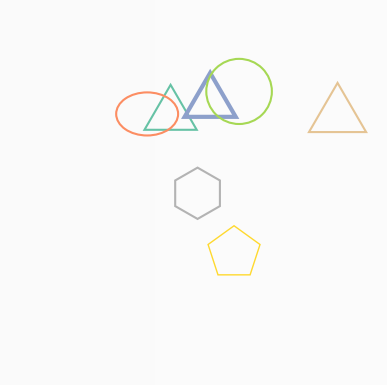[{"shape": "triangle", "thickness": 1.5, "radius": 0.39, "center": [0.44, 0.702]}, {"shape": "oval", "thickness": 1.5, "radius": 0.4, "center": [0.38, 0.704]}, {"shape": "triangle", "thickness": 3, "radius": 0.38, "center": [0.542, 0.735]}, {"shape": "circle", "thickness": 1.5, "radius": 0.42, "center": [0.617, 0.763]}, {"shape": "pentagon", "thickness": 1, "radius": 0.35, "center": [0.604, 0.343]}, {"shape": "triangle", "thickness": 1.5, "radius": 0.43, "center": [0.871, 0.7]}, {"shape": "hexagon", "thickness": 1.5, "radius": 0.33, "center": [0.51, 0.498]}]